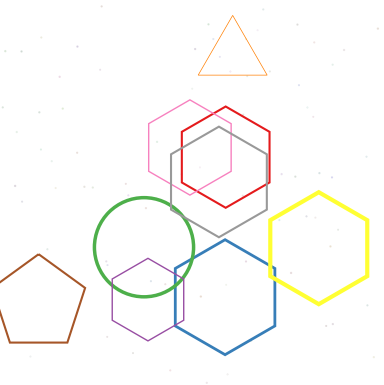[{"shape": "hexagon", "thickness": 1.5, "radius": 0.66, "center": [0.586, 0.592]}, {"shape": "hexagon", "thickness": 2, "radius": 0.75, "center": [0.585, 0.228]}, {"shape": "circle", "thickness": 2.5, "radius": 0.64, "center": [0.374, 0.358]}, {"shape": "hexagon", "thickness": 1, "radius": 0.54, "center": [0.384, 0.222]}, {"shape": "triangle", "thickness": 0.5, "radius": 0.52, "center": [0.604, 0.857]}, {"shape": "hexagon", "thickness": 3, "radius": 0.73, "center": [0.828, 0.355]}, {"shape": "pentagon", "thickness": 1.5, "radius": 0.63, "center": [0.1, 0.213]}, {"shape": "hexagon", "thickness": 1, "radius": 0.62, "center": [0.493, 0.617]}, {"shape": "hexagon", "thickness": 1.5, "radius": 0.72, "center": [0.569, 0.527]}]